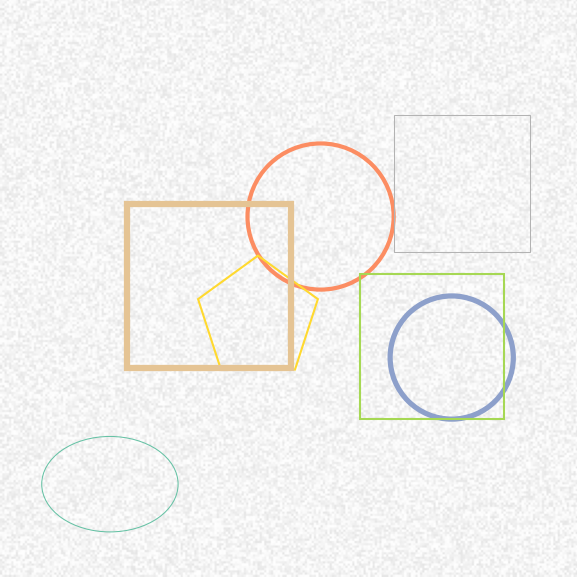[{"shape": "oval", "thickness": 0.5, "radius": 0.59, "center": [0.19, 0.161]}, {"shape": "circle", "thickness": 2, "radius": 0.63, "center": [0.555, 0.624]}, {"shape": "circle", "thickness": 2.5, "radius": 0.53, "center": [0.782, 0.38]}, {"shape": "square", "thickness": 1, "radius": 0.63, "center": [0.748, 0.399]}, {"shape": "pentagon", "thickness": 1, "radius": 0.55, "center": [0.447, 0.447]}, {"shape": "square", "thickness": 3, "radius": 0.71, "center": [0.362, 0.504]}, {"shape": "square", "thickness": 0.5, "radius": 0.59, "center": [0.8, 0.682]}]